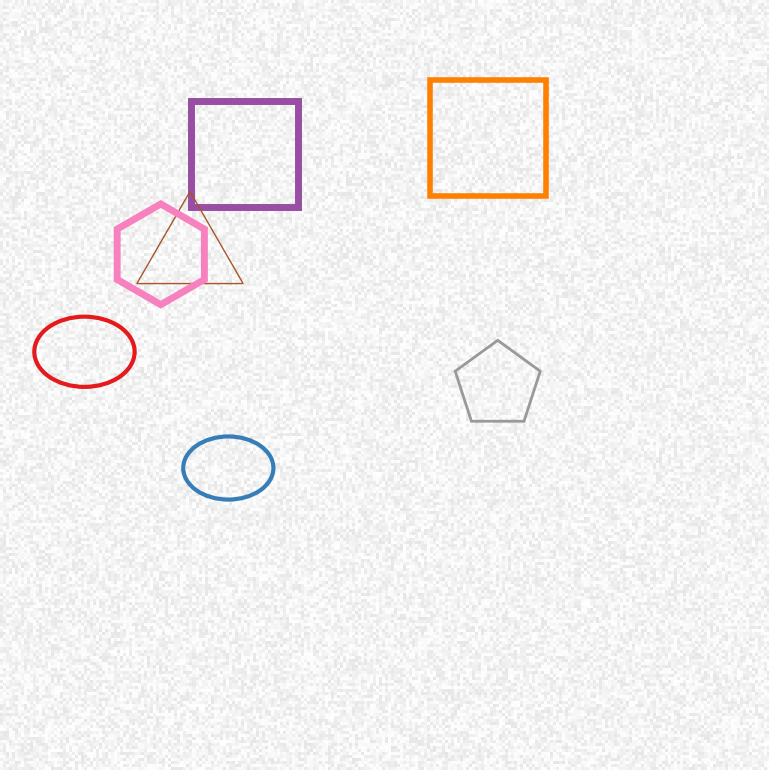[{"shape": "oval", "thickness": 1.5, "radius": 0.33, "center": [0.11, 0.543]}, {"shape": "oval", "thickness": 1.5, "radius": 0.29, "center": [0.297, 0.392]}, {"shape": "square", "thickness": 2.5, "radius": 0.35, "center": [0.317, 0.8]}, {"shape": "square", "thickness": 2, "radius": 0.38, "center": [0.634, 0.821]}, {"shape": "triangle", "thickness": 0.5, "radius": 0.4, "center": [0.247, 0.672]}, {"shape": "hexagon", "thickness": 2.5, "radius": 0.33, "center": [0.209, 0.67]}, {"shape": "pentagon", "thickness": 1, "radius": 0.29, "center": [0.646, 0.5]}]